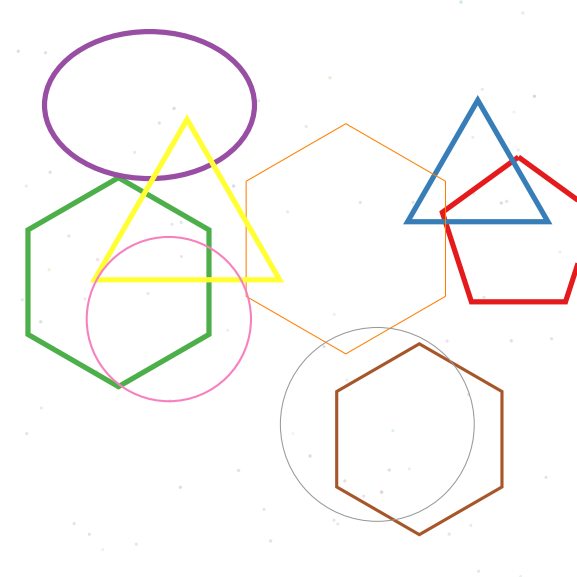[{"shape": "pentagon", "thickness": 2.5, "radius": 0.69, "center": [0.898, 0.589]}, {"shape": "triangle", "thickness": 2.5, "radius": 0.7, "center": [0.827, 0.685]}, {"shape": "hexagon", "thickness": 2.5, "radius": 0.9, "center": [0.205, 0.511]}, {"shape": "oval", "thickness": 2.5, "radius": 0.91, "center": [0.259, 0.817]}, {"shape": "hexagon", "thickness": 0.5, "radius": 1.0, "center": [0.599, 0.586]}, {"shape": "triangle", "thickness": 2.5, "radius": 0.93, "center": [0.324, 0.607]}, {"shape": "hexagon", "thickness": 1.5, "radius": 0.83, "center": [0.726, 0.239]}, {"shape": "circle", "thickness": 1, "radius": 0.71, "center": [0.292, 0.447]}, {"shape": "circle", "thickness": 0.5, "radius": 0.84, "center": [0.653, 0.264]}]